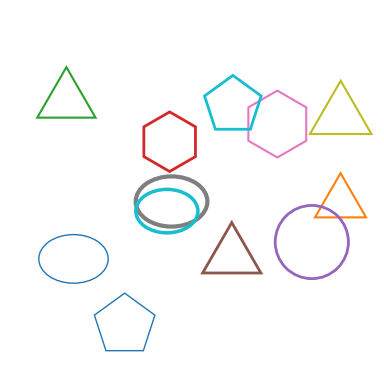[{"shape": "oval", "thickness": 1, "radius": 0.45, "center": [0.191, 0.328]}, {"shape": "pentagon", "thickness": 1, "radius": 0.41, "center": [0.324, 0.156]}, {"shape": "triangle", "thickness": 1.5, "radius": 0.38, "center": [0.885, 0.474]}, {"shape": "triangle", "thickness": 1.5, "radius": 0.44, "center": [0.172, 0.738]}, {"shape": "hexagon", "thickness": 2, "radius": 0.39, "center": [0.441, 0.632]}, {"shape": "circle", "thickness": 2, "radius": 0.48, "center": [0.81, 0.371]}, {"shape": "triangle", "thickness": 2, "radius": 0.44, "center": [0.602, 0.335]}, {"shape": "hexagon", "thickness": 1.5, "radius": 0.43, "center": [0.72, 0.678]}, {"shape": "oval", "thickness": 3, "radius": 0.47, "center": [0.446, 0.477]}, {"shape": "triangle", "thickness": 1.5, "radius": 0.46, "center": [0.885, 0.698]}, {"shape": "oval", "thickness": 2.5, "radius": 0.4, "center": [0.433, 0.452]}, {"shape": "pentagon", "thickness": 2, "radius": 0.39, "center": [0.605, 0.727]}]